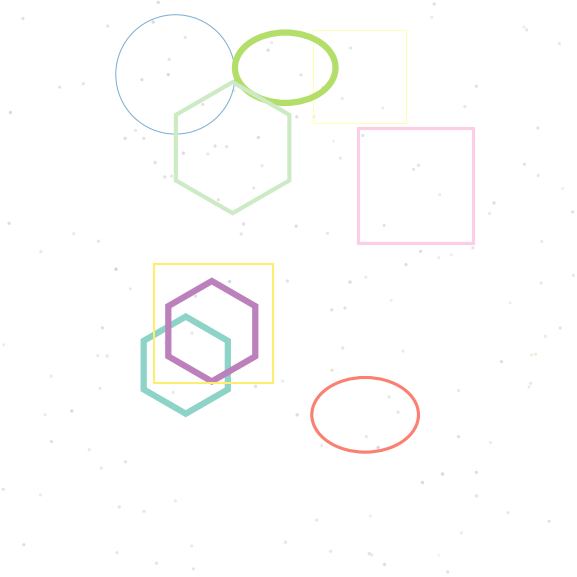[{"shape": "hexagon", "thickness": 3, "radius": 0.42, "center": [0.322, 0.367]}, {"shape": "square", "thickness": 0.5, "radius": 0.4, "center": [0.623, 0.867]}, {"shape": "oval", "thickness": 1.5, "radius": 0.46, "center": [0.632, 0.281]}, {"shape": "circle", "thickness": 0.5, "radius": 0.52, "center": [0.304, 0.87]}, {"shape": "oval", "thickness": 3, "radius": 0.44, "center": [0.494, 0.882]}, {"shape": "square", "thickness": 1.5, "radius": 0.5, "center": [0.72, 0.678]}, {"shape": "hexagon", "thickness": 3, "radius": 0.43, "center": [0.367, 0.426]}, {"shape": "hexagon", "thickness": 2, "radius": 0.57, "center": [0.403, 0.743]}, {"shape": "square", "thickness": 1, "radius": 0.52, "center": [0.369, 0.439]}]